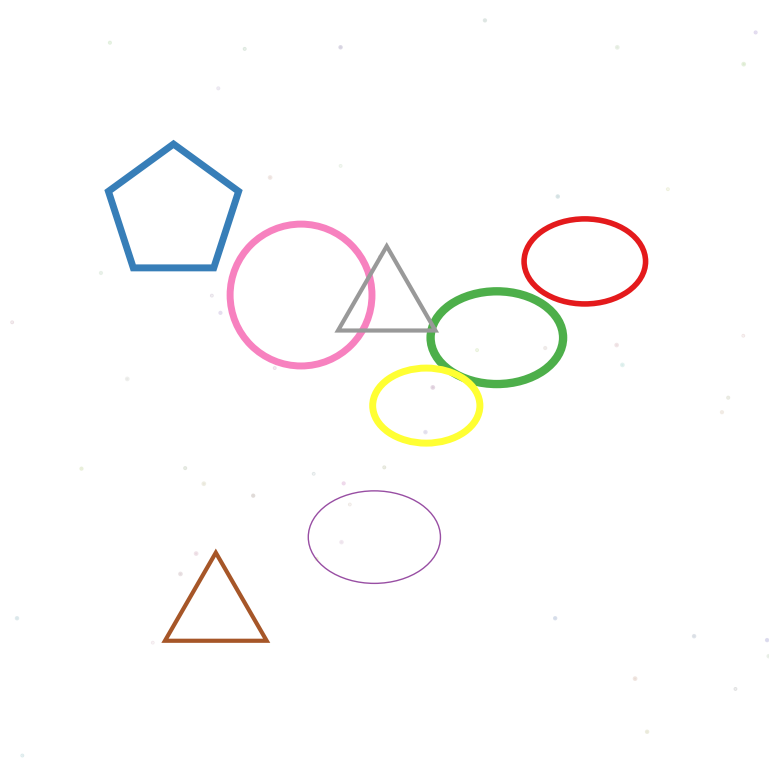[{"shape": "oval", "thickness": 2, "radius": 0.39, "center": [0.76, 0.66]}, {"shape": "pentagon", "thickness": 2.5, "radius": 0.44, "center": [0.225, 0.724]}, {"shape": "oval", "thickness": 3, "radius": 0.43, "center": [0.645, 0.561]}, {"shape": "oval", "thickness": 0.5, "radius": 0.43, "center": [0.486, 0.302]}, {"shape": "oval", "thickness": 2.5, "radius": 0.35, "center": [0.554, 0.473]}, {"shape": "triangle", "thickness": 1.5, "radius": 0.38, "center": [0.28, 0.206]}, {"shape": "circle", "thickness": 2.5, "radius": 0.46, "center": [0.391, 0.617]}, {"shape": "triangle", "thickness": 1.5, "radius": 0.37, "center": [0.502, 0.607]}]